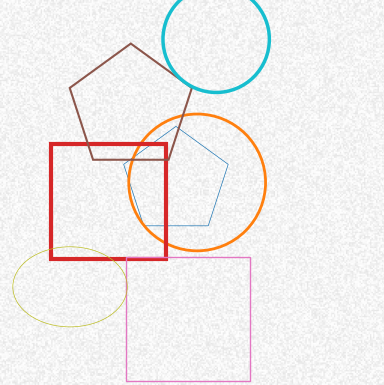[{"shape": "pentagon", "thickness": 0.5, "radius": 0.71, "center": [0.457, 0.529]}, {"shape": "circle", "thickness": 2, "radius": 0.89, "center": [0.512, 0.526]}, {"shape": "square", "thickness": 3, "radius": 0.75, "center": [0.281, 0.476]}, {"shape": "pentagon", "thickness": 1.5, "radius": 0.83, "center": [0.34, 0.72]}, {"shape": "square", "thickness": 1, "radius": 0.81, "center": [0.488, 0.172]}, {"shape": "oval", "thickness": 0.5, "radius": 0.74, "center": [0.182, 0.255]}, {"shape": "circle", "thickness": 2.5, "radius": 0.69, "center": [0.561, 0.898]}]